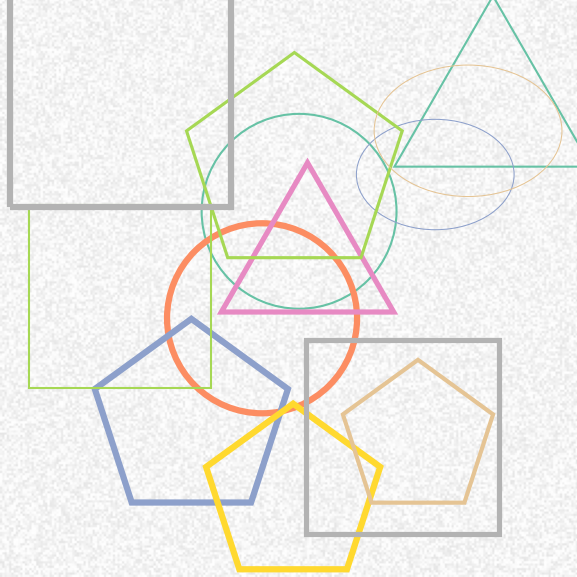[{"shape": "triangle", "thickness": 1, "radius": 0.99, "center": [0.854, 0.809]}, {"shape": "circle", "thickness": 1, "radius": 0.84, "center": [0.518, 0.633]}, {"shape": "circle", "thickness": 3, "radius": 0.82, "center": [0.454, 0.448]}, {"shape": "pentagon", "thickness": 3, "radius": 0.88, "center": [0.331, 0.271]}, {"shape": "oval", "thickness": 0.5, "radius": 0.68, "center": [0.754, 0.697]}, {"shape": "triangle", "thickness": 2.5, "radius": 0.86, "center": [0.532, 0.545]}, {"shape": "square", "thickness": 1, "radius": 0.79, "center": [0.208, 0.486]}, {"shape": "pentagon", "thickness": 1.5, "radius": 0.98, "center": [0.51, 0.712]}, {"shape": "pentagon", "thickness": 3, "radius": 0.79, "center": [0.508, 0.142]}, {"shape": "pentagon", "thickness": 2, "radius": 0.68, "center": [0.724, 0.239]}, {"shape": "oval", "thickness": 0.5, "radius": 0.81, "center": [0.81, 0.773]}, {"shape": "square", "thickness": 2.5, "radius": 0.84, "center": [0.697, 0.242]}, {"shape": "square", "thickness": 3, "radius": 0.96, "center": [0.209, 0.832]}]